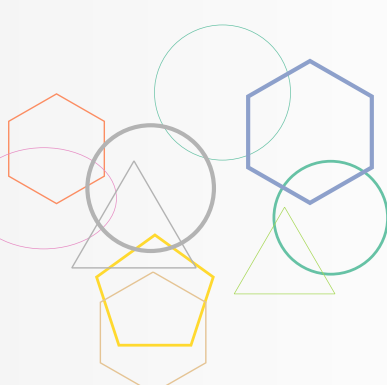[{"shape": "circle", "thickness": 0.5, "radius": 0.88, "center": [0.574, 0.76]}, {"shape": "circle", "thickness": 2, "radius": 0.73, "center": [0.854, 0.434]}, {"shape": "hexagon", "thickness": 1, "radius": 0.71, "center": [0.146, 0.614]}, {"shape": "hexagon", "thickness": 3, "radius": 0.92, "center": [0.8, 0.657]}, {"shape": "oval", "thickness": 0.5, "radius": 0.94, "center": [0.113, 0.485]}, {"shape": "triangle", "thickness": 0.5, "radius": 0.75, "center": [0.734, 0.312]}, {"shape": "pentagon", "thickness": 2, "radius": 0.79, "center": [0.4, 0.231]}, {"shape": "hexagon", "thickness": 1, "radius": 0.79, "center": [0.395, 0.136]}, {"shape": "triangle", "thickness": 1, "radius": 0.93, "center": [0.346, 0.397]}, {"shape": "circle", "thickness": 3, "radius": 0.82, "center": [0.389, 0.511]}]